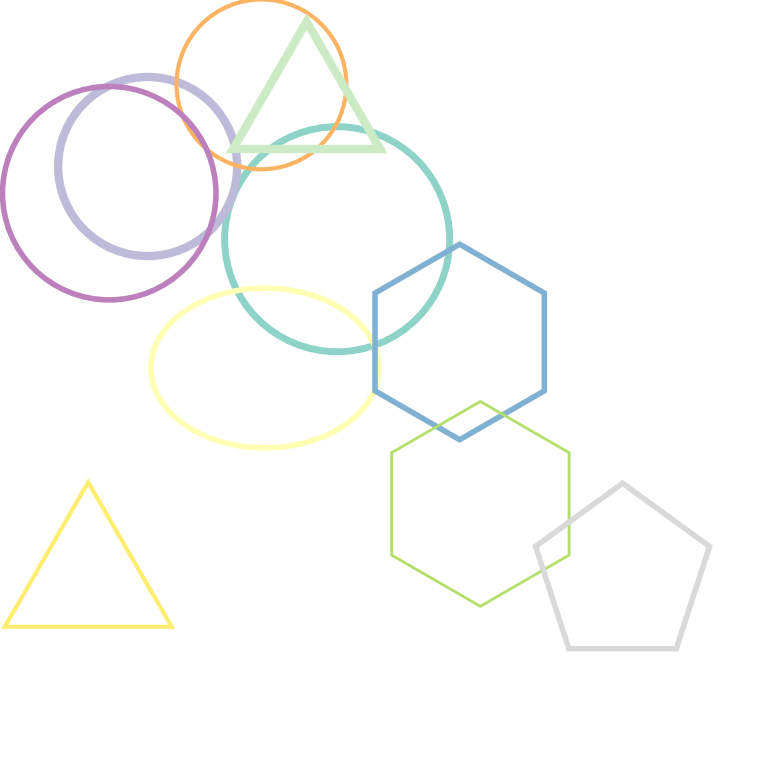[{"shape": "circle", "thickness": 2.5, "radius": 0.73, "center": [0.438, 0.689]}, {"shape": "oval", "thickness": 2, "radius": 0.74, "center": [0.344, 0.522]}, {"shape": "circle", "thickness": 3, "radius": 0.58, "center": [0.192, 0.784]}, {"shape": "hexagon", "thickness": 2, "radius": 0.63, "center": [0.597, 0.556]}, {"shape": "circle", "thickness": 1.5, "radius": 0.55, "center": [0.34, 0.89]}, {"shape": "hexagon", "thickness": 1, "radius": 0.67, "center": [0.624, 0.346]}, {"shape": "pentagon", "thickness": 2, "radius": 0.59, "center": [0.809, 0.254]}, {"shape": "circle", "thickness": 2, "radius": 0.69, "center": [0.142, 0.749]}, {"shape": "triangle", "thickness": 3, "radius": 0.55, "center": [0.398, 0.862]}, {"shape": "triangle", "thickness": 1.5, "radius": 0.63, "center": [0.115, 0.249]}]